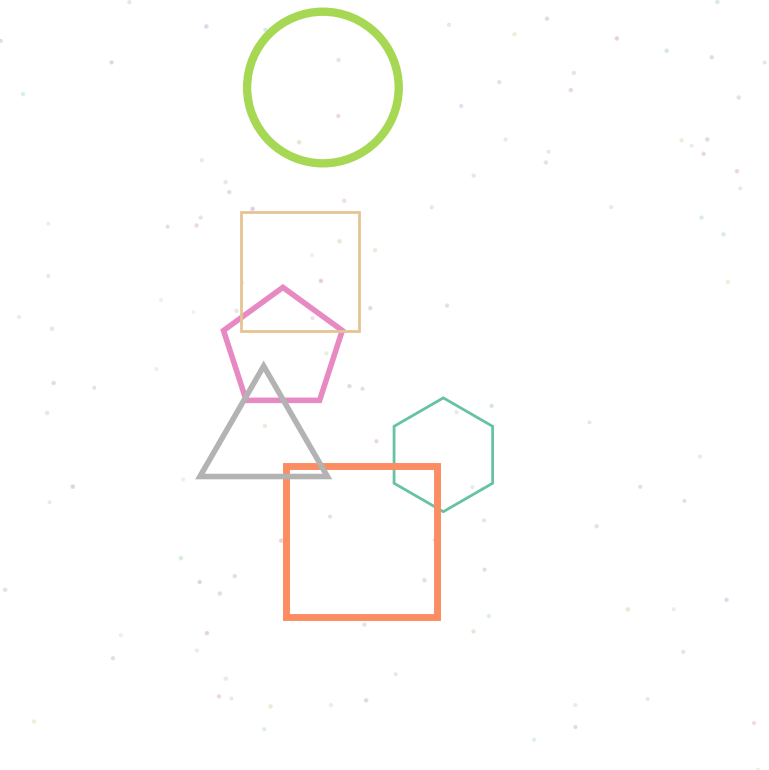[{"shape": "hexagon", "thickness": 1, "radius": 0.37, "center": [0.576, 0.409]}, {"shape": "square", "thickness": 2.5, "radius": 0.49, "center": [0.469, 0.297]}, {"shape": "pentagon", "thickness": 2, "radius": 0.41, "center": [0.367, 0.546]}, {"shape": "circle", "thickness": 3, "radius": 0.49, "center": [0.419, 0.886]}, {"shape": "square", "thickness": 1, "radius": 0.39, "center": [0.39, 0.647]}, {"shape": "triangle", "thickness": 2, "radius": 0.48, "center": [0.342, 0.429]}]